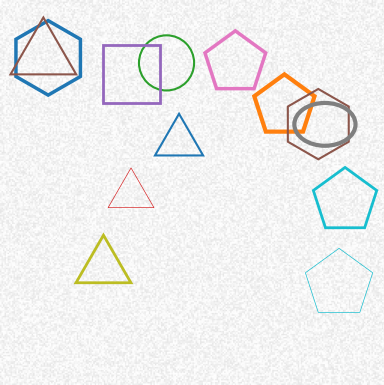[{"shape": "hexagon", "thickness": 2.5, "radius": 0.48, "center": [0.125, 0.85]}, {"shape": "triangle", "thickness": 1.5, "radius": 0.36, "center": [0.465, 0.632]}, {"shape": "pentagon", "thickness": 3, "radius": 0.41, "center": [0.739, 0.725]}, {"shape": "circle", "thickness": 1.5, "radius": 0.36, "center": [0.433, 0.837]}, {"shape": "triangle", "thickness": 0.5, "radius": 0.34, "center": [0.34, 0.495]}, {"shape": "square", "thickness": 2, "radius": 0.38, "center": [0.341, 0.807]}, {"shape": "triangle", "thickness": 1.5, "radius": 0.49, "center": [0.113, 0.856]}, {"shape": "hexagon", "thickness": 1.5, "radius": 0.46, "center": [0.827, 0.678]}, {"shape": "pentagon", "thickness": 2.5, "radius": 0.41, "center": [0.611, 0.837]}, {"shape": "oval", "thickness": 3, "radius": 0.4, "center": [0.844, 0.677]}, {"shape": "triangle", "thickness": 2, "radius": 0.41, "center": [0.269, 0.307]}, {"shape": "pentagon", "thickness": 2, "radius": 0.43, "center": [0.896, 0.479]}, {"shape": "pentagon", "thickness": 0.5, "radius": 0.46, "center": [0.881, 0.263]}]